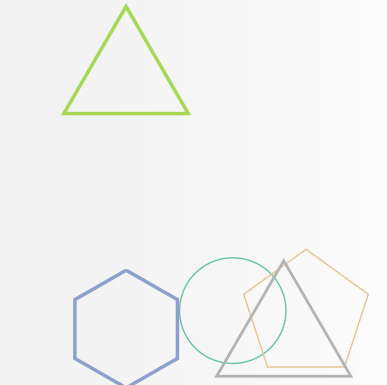[{"shape": "circle", "thickness": 1, "radius": 0.69, "center": [0.601, 0.193]}, {"shape": "hexagon", "thickness": 2.5, "radius": 0.76, "center": [0.326, 0.145]}, {"shape": "triangle", "thickness": 2.5, "radius": 0.93, "center": [0.325, 0.798]}, {"shape": "pentagon", "thickness": 1, "radius": 0.85, "center": [0.79, 0.183]}, {"shape": "triangle", "thickness": 2, "radius": 1.0, "center": [0.732, 0.123]}]